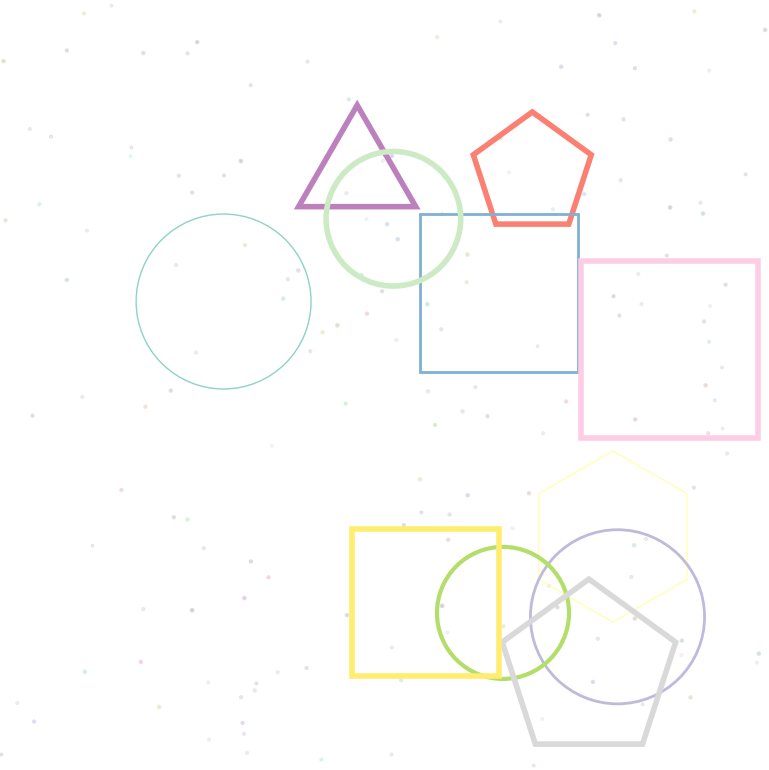[{"shape": "circle", "thickness": 0.5, "radius": 0.57, "center": [0.29, 0.608]}, {"shape": "hexagon", "thickness": 0.5, "radius": 0.56, "center": [0.796, 0.303]}, {"shape": "circle", "thickness": 1, "radius": 0.57, "center": [0.802, 0.199]}, {"shape": "pentagon", "thickness": 2, "radius": 0.4, "center": [0.691, 0.774]}, {"shape": "square", "thickness": 1, "radius": 0.51, "center": [0.648, 0.62]}, {"shape": "circle", "thickness": 1.5, "radius": 0.43, "center": [0.653, 0.204]}, {"shape": "square", "thickness": 2, "radius": 0.58, "center": [0.87, 0.546]}, {"shape": "pentagon", "thickness": 2, "radius": 0.59, "center": [0.765, 0.129]}, {"shape": "triangle", "thickness": 2, "radius": 0.44, "center": [0.464, 0.776]}, {"shape": "circle", "thickness": 2, "radius": 0.44, "center": [0.511, 0.716]}, {"shape": "square", "thickness": 2, "radius": 0.48, "center": [0.553, 0.218]}]